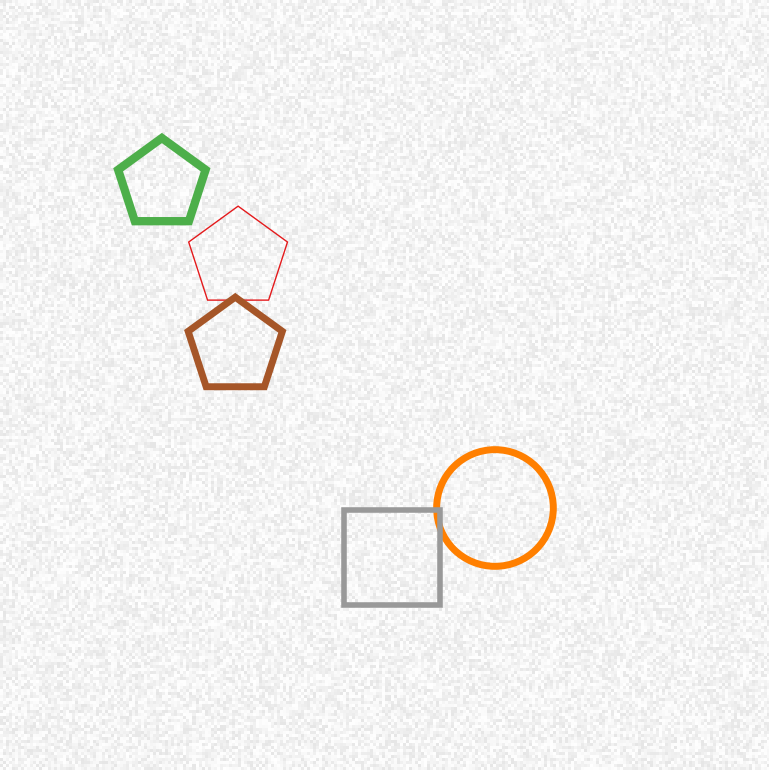[{"shape": "pentagon", "thickness": 0.5, "radius": 0.34, "center": [0.309, 0.665]}, {"shape": "pentagon", "thickness": 3, "radius": 0.3, "center": [0.21, 0.761]}, {"shape": "circle", "thickness": 2.5, "radius": 0.38, "center": [0.643, 0.34]}, {"shape": "pentagon", "thickness": 2.5, "radius": 0.32, "center": [0.306, 0.55]}, {"shape": "square", "thickness": 2, "radius": 0.31, "center": [0.509, 0.276]}]